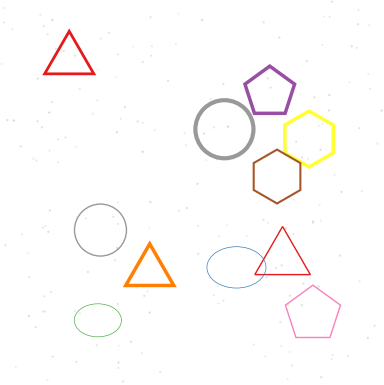[{"shape": "triangle", "thickness": 1, "radius": 0.42, "center": [0.734, 0.328]}, {"shape": "triangle", "thickness": 2, "radius": 0.37, "center": [0.18, 0.845]}, {"shape": "oval", "thickness": 0.5, "radius": 0.38, "center": [0.614, 0.306]}, {"shape": "oval", "thickness": 0.5, "radius": 0.31, "center": [0.254, 0.168]}, {"shape": "pentagon", "thickness": 2.5, "radius": 0.34, "center": [0.701, 0.76]}, {"shape": "triangle", "thickness": 2.5, "radius": 0.36, "center": [0.389, 0.295]}, {"shape": "hexagon", "thickness": 2.5, "radius": 0.36, "center": [0.803, 0.639]}, {"shape": "hexagon", "thickness": 1.5, "radius": 0.35, "center": [0.72, 0.541]}, {"shape": "pentagon", "thickness": 1, "radius": 0.38, "center": [0.813, 0.184]}, {"shape": "circle", "thickness": 1, "radius": 0.34, "center": [0.261, 0.402]}, {"shape": "circle", "thickness": 3, "radius": 0.38, "center": [0.583, 0.664]}]